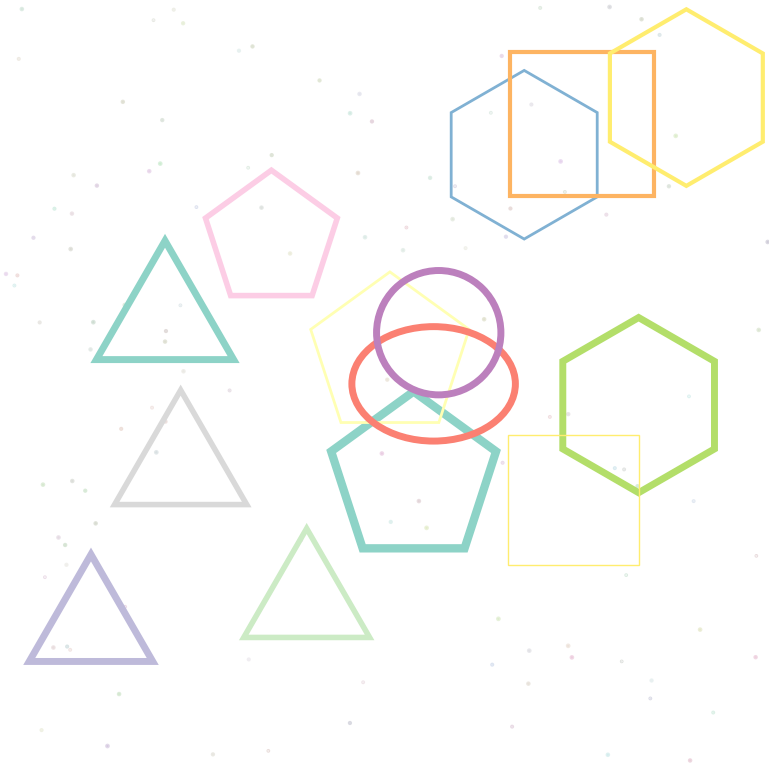[{"shape": "pentagon", "thickness": 3, "radius": 0.56, "center": [0.537, 0.379]}, {"shape": "triangle", "thickness": 2.5, "radius": 0.51, "center": [0.214, 0.584]}, {"shape": "pentagon", "thickness": 1, "radius": 0.54, "center": [0.506, 0.539]}, {"shape": "triangle", "thickness": 2.5, "radius": 0.46, "center": [0.118, 0.187]}, {"shape": "oval", "thickness": 2.5, "radius": 0.53, "center": [0.563, 0.501]}, {"shape": "hexagon", "thickness": 1, "radius": 0.55, "center": [0.681, 0.799]}, {"shape": "square", "thickness": 1.5, "radius": 0.47, "center": [0.755, 0.839]}, {"shape": "hexagon", "thickness": 2.5, "radius": 0.57, "center": [0.829, 0.474]}, {"shape": "pentagon", "thickness": 2, "radius": 0.45, "center": [0.352, 0.689]}, {"shape": "triangle", "thickness": 2, "radius": 0.5, "center": [0.235, 0.394]}, {"shape": "circle", "thickness": 2.5, "radius": 0.4, "center": [0.57, 0.568]}, {"shape": "triangle", "thickness": 2, "radius": 0.47, "center": [0.398, 0.219]}, {"shape": "hexagon", "thickness": 1.5, "radius": 0.57, "center": [0.891, 0.873]}, {"shape": "square", "thickness": 0.5, "radius": 0.42, "center": [0.745, 0.351]}]